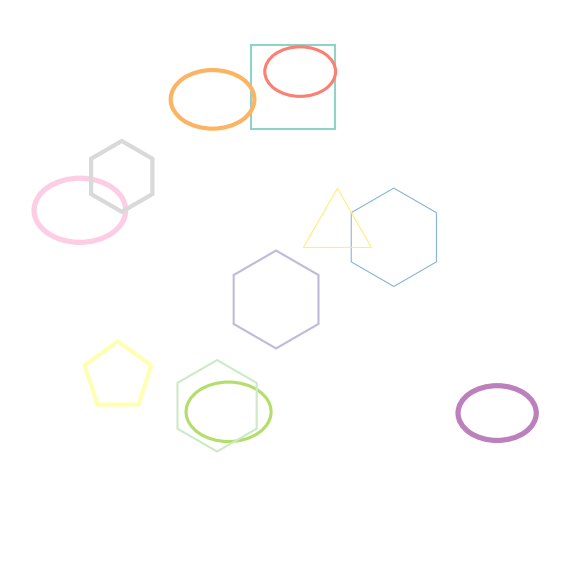[{"shape": "square", "thickness": 1, "radius": 0.36, "center": [0.507, 0.849]}, {"shape": "pentagon", "thickness": 2, "radius": 0.3, "center": [0.204, 0.348]}, {"shape": "hexagon", "thickness": 1, "radius": 0.42, "center": [0.478, 0.481]}, {"shape": "oval", "thickness": 1.5, "radius": 0.31, "center": [0.52, 0.875]}, {"shape": "hexagon", "thickness": 0.5, "radius": 0.43, "center": [0.682, 0.588]}, {"shape": "oval", "thickness": 2, "radius": 0.36, "center": [0.368, 0.827]}, {"shape": "oval", "thickness": 1.5, "radius": 0.37, "center": [0.396, 0.286]}, {"shape": "oval", "thickness": 2.5, "radius": 0.4, "center": [0.138, 0.635]}, {"shape": "hexagon", "thickness": 2, "radius": 0.31, "center": [0.211, 0.694]}, {"shape": "oval", "thickness": 2.5, "radius": 0.34, "center": [0.861, 0.284]}, {"shape": "hexagon", "thickness": 1, "radius": 0.4, "center": [0.376, 0.296]}, {"shape": "triangle", "thickness": 0.5, "radius": 0.34, "center": [0.584, 0.605]}]